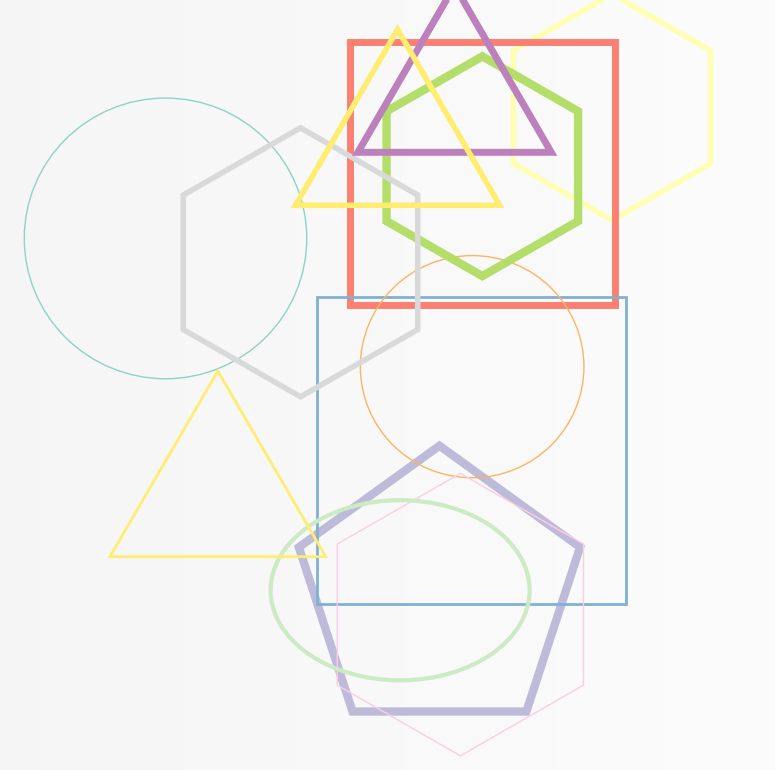[{"shape": "circle", "thickness": 0.5, "radius": 0.91, "center": [0.214, 0.69]}, {"shape": "hexagon", "thickness": 2, "radius": 0.73, "center": [0.79, 0.861]}, {"shape": "pentagon", "thickness": 3, "radius": 0.95, "center": [0.567, 0.23]}, {"shape": "square", "thickness": 2.5, "radius": 0.86, "center": [0.623, 0.775]}, {"shape": "square", "thickness": 1, "radius": 1.0, "center": [0.608, 0.415]}, {"shape": "circle", "thickness": 0.5, "radius": 0.72, "center": [0.609, 0.524]}, {"shape": "hexagon", "thickness": 3, "radius": 0.71, "center": [0.622, 0.784]}, {"shape": "hexagon", "thickness": 0.5, "radius": 0.92, "center": [0.594, 0.202]}, {"shape": "hexagon", "thickness": 2, "radius": 0.87, "center": [0.388, 0.659]}, {"shape": "triangle", "thickness": 2.5, "radius": 0.72, "center": [0.587, 0.874]}, {"shape": "oval", "thickness": 1.5, "radius": 0.84, "center": [0.516, 0.233]}, {"shape": "triangle", "thickness": 2, "radius": 0.76, "center": [0.513, 0.809]}, {"shape": "triangle", "thickness": 1, "radius": 0.8, "center": [0.281, 0.357]}]